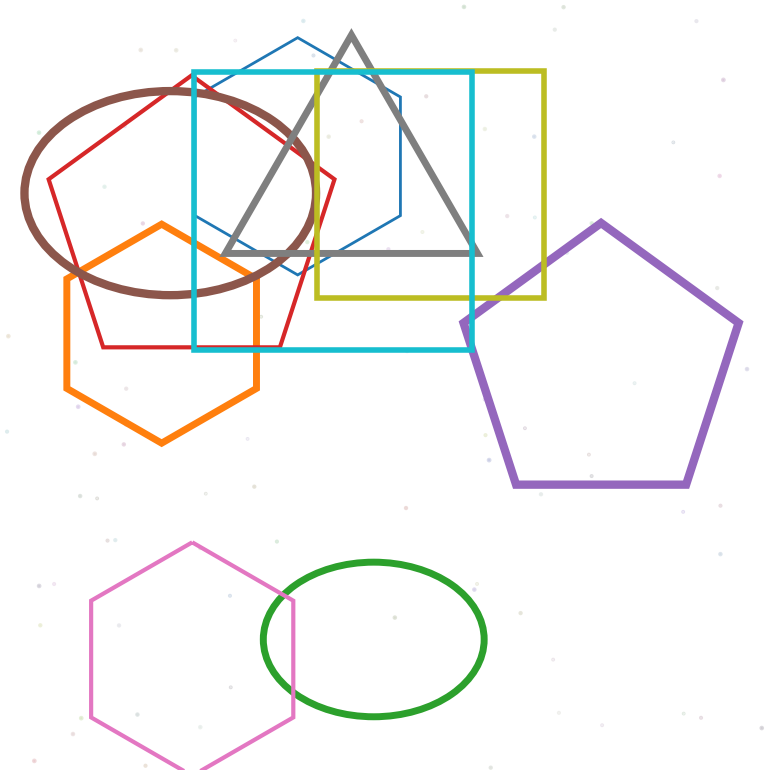[{"shape": "hexagon", "thickness": 1, "radius": 0.77, "center": [0.387, 0.797]}, {"shape": "hexagon", "thickness": 2.5, "radius": 0.71, "center": [0.21, 0.567]}, {"shape": "oval", "thickness": 2.5, "radius": 0.72, "center": [0.485, 0.17]}, {"shape": "pentagon", "thickness": 1.5, "radius": 0.98, "center": [0.249, 0.707]}, {"shape": "pentagon", "thickness": 3, "radius": 0.94, "center": [0.781, 0.523]}, {"shape": "oval", "thickness": 3, "radius": 0.95, "center": [0.221, 0.749]}, {"shape": "hexagon", "thickness": 1.5, "radius": 0.76, "center": [0.25, 0.144]}, {"shape": "triangle", "thickness": 2.5, "radius": 0.95, "center": [0.456, 0.765]}, {"shape": "square", "thickness": 2, "radius": 0.74, "center": [0.559, 0.76]}, {"shape": "square", "thickness": 2, "radius": 0.9, "center": [0.433, 0.726]}]